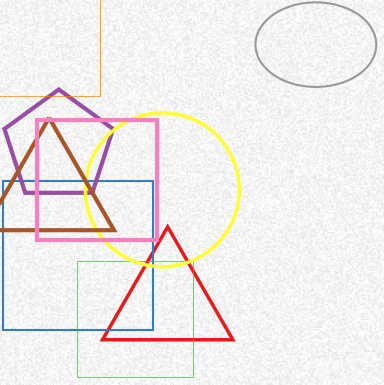[{"shape": "triangle", "thickness": 2.5, "radius": 0.98, "center": [0.436, 0.215]}, {"shape": "square", "thickness": 1.5, "radius": 0.97, "center": [0.202, 0.337]}, {"shape": "square", "thickness": 0.5, "radius": 0.76, "center": [0.351, 0.172]}, {"shape": "pentagon", "thickness": 3, "radius": 0.74, "center": [0.153, 0.619]}, {"shape": "square", "thickness": 0.5, "radius": 0.7, "center": [0.121, 0.892]}, {"shape": "circle", "thickness": 2.5, "radius": 1.0, "center": [0.422, 0.507]}, {"shape": "triangle", "thickness": 3, "radius": 0.97, "center": [0.128, 0.499]}, {"shape": "square", "thickness": 3, "radius": 0.78, "center": [0.253, 0.533]}, {"shape": "oval", "thickness": 1.5, "radius": 0.78, "center": [0.82, 0.884]}]